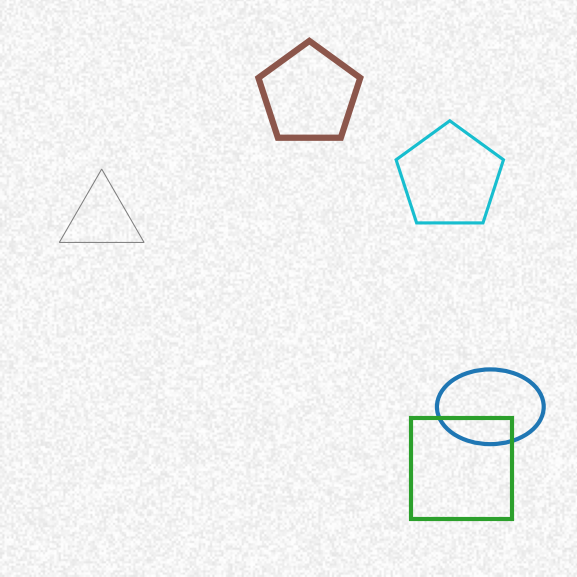[{"shape": "oval", "thickness": 2, "radius": 0.46, "center": [0.849, 0.295]}, {"shape": "square", "thickness": 2, "radius": 0.44, "center": [0.799, 0.188]}, {"shape": "pentagon", "thickness": 3, "radius": 0.46, "center": [0.536, 0.836]}, {"shape": "triangle", "thickness": 0.5, "radius": 0.42, "center": [0.176, 0.622]}, {"shape": "pentagon", "thickness": 1.5, "radius": 0.49, "center": [0.779, 0.692]}]